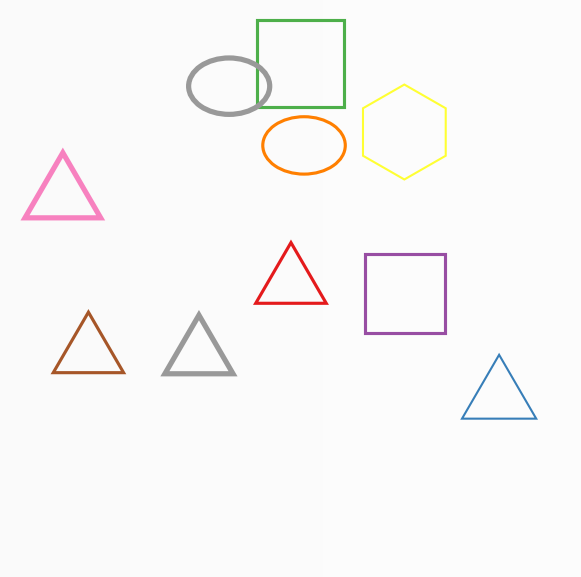[{"shape": "triangle", "thickness": 1.5, "radius": 0.35, "center": [0.501, 0.509]}, {"shape": "triangle", "thickness": 1, "radius": 0.37, "center": [0.859, 0.311]}, {"shape": "square", "thickness": 1.5, "radius": 0.38, "center": [0.517, 0.889]}, {"shape": "square", "thickness": 1.5, "radius": 0.34, "center": [0.697, 0.491]}, {"shape": "oval", "thickness": 1.5, "radius": 0.35, "center": [0.523, 0.747]}, {"shape": "hexagon", "thickness": 1, "radius": 0.41, "center": [0.696, 0.771]}, {"shape": "triangle", "thickness": 1.5, "radius": 0.35, "center": [0.152, 0.389]}, {"shape": "triangle", "thickness": 2.5, "radius": 0.38, "center": [0.108, 0.659]}, {"shape": "oval", "thickness": 2.5, "radius": 0.35, "center": [0.394, 0.85]}, {"shape": "triangle", "thickness": 2.5, "radius": 0.34, "center": [0.342, 0.386]}]